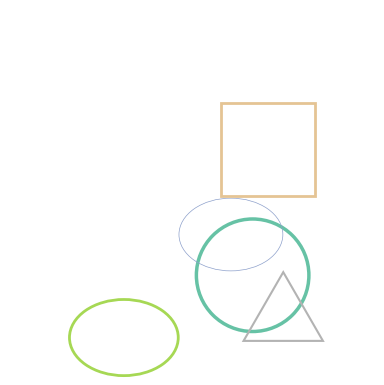[{"shape": "circle", "thickness": 2.5, "radius": 0.73, "center": [0.656, 0.285]}, {"shape": "oval", "thickness": 0.5, "radius": 0.67, "center": [0.6, 0.391]}, {"shape": "oval", "thickness": 2, "radius": 0.71, "center": [0.322, 0.123]}, {"shape": "square", "thickness": 2, "radius": 0.61, "center": [0.696, 0.611]}, {"shape": "triangle", "thickness": 1.5, "radius": 0.6, "center": [0.736, 0.174]}]